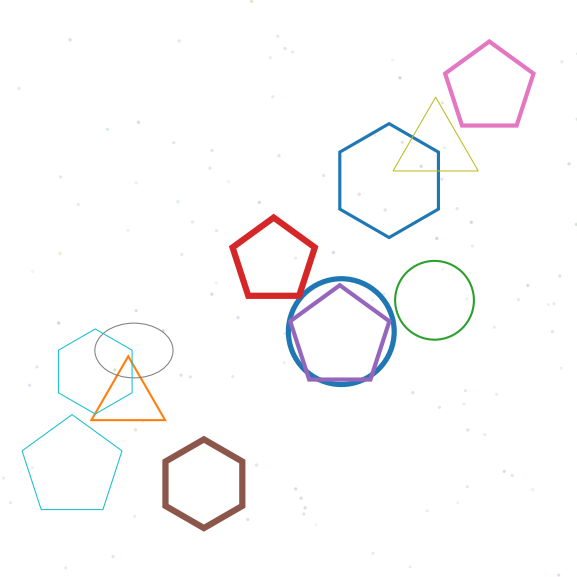[{"shape": "circle", "thickness": 2.5, "radius": 0.46, "center": [0.591, 0.425]}, {"shape": "hexagon", "thickness": 1.5, "radius": 0.49, "center": [0.674, 0.686]}, {"shape": "triangle", "thickness": 1, "radius": 0.37, "center": [0.222, 0.308]}, {"shape": "circle", "thickness": 1, "radius": 0.34, "center": [0.752, 0.479]}, {"shape": "pentagon", "thickness": 3, "radius": 0.37, "center": [0.474, 0.548]}, {"shape": "pentagon", "thickness": 2, "radius": 0.45, "center": [0.588, 0.415]}, {"shape": "hexagon", "thickness": 3, "radius": 0.38, "center": [0.353, 0.162]}, {"shape": "pentagon", "thickness": 2, "radius": 0.4, "center": [0.847, 0.847]}, {"shape": "oval", "thickness": 0.5, "radius": 0.34, "center": [0.232, 0.392]}, {"shape": "triangle", "thickness": 0.5, "radius": 0.43, "center": [0.754, 0.746]}, {"shape": "hexagon", "thickness": 0.5, "radius": 0.37, "center": [0.165, 0.356]}, {"shape": "pentagon", "thickness": 0.5, "radius": 0.45, "center": [0.125, 0.19]}]